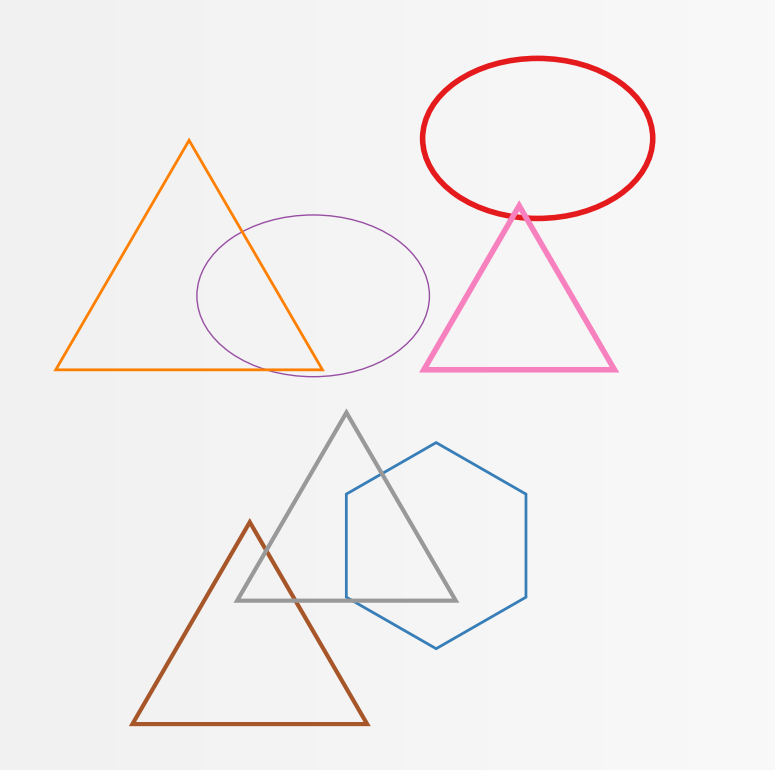[{"shape": "oval", "thickness": 2, "radius": 0.74, "center": [0.694, 0.82]}, {"shape": "hexagon", "thickness": 1, "radius": 0.67, "center": [0.563, 0.291]}, {"shape": "oval", "thickness": 0.5, "radius": 0.75, "center": [0.404, 0.616]}, {"shape": "triangle", "thickness": 1, "radius": 0.99, "center": [0.244, 0.619]}, {"shape": "triangle", "thickness": 1.5, "radius": 0.87, "center": [0.322, 0.147]}, {"shape": "triangle", "thickness": 2, "radius": 0.71, "center": [0.67, 0.591]}, {"shape": "triangle", "thickness": 1.5, "radius": 0.81, "center": [0.447, 0.301]}]